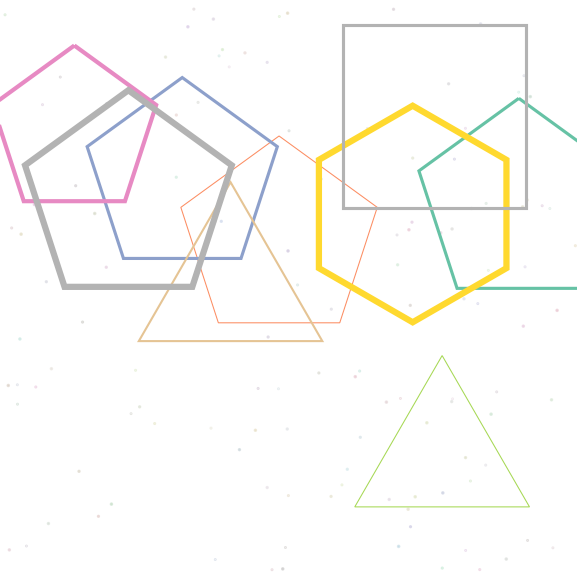[{"shape": "pentagon", "thickness": 1.5, "radius": 0.91, "center": [0.898, 0.647]}, {"shape": "pentagon", "thickness": 0.5, "radius": 0.89, "center": [0.483, 0.585]}, {"shape": "pentagon", "thickness": 1.5, "radius": 0.87, "center": [0.316, 0.692]}, {"shape": "pentagon", "thickness": 2, "radius": 0.75, "center": [0.129, 0.771]}, {"shape": "triangle", "thickness": 0.5, "radius": 0.87, "center": [0.766, 0.209]}, {"shape": "hexagon", "thickness": 3, "radius": 0.94, "center": [0.715, 0.629]}, {"shape": "triangle", "thickness": 1, "radius": 0.92, "center": [0.399, 0.5]}, {"shape": "pentagon", "thickness": 3, "radius": 0.94, "center": [0.222, 0.655]}, {"shape": "square", "thickness": 1.5, "radius": 0.79, "center": [0.753, 0.797]}]